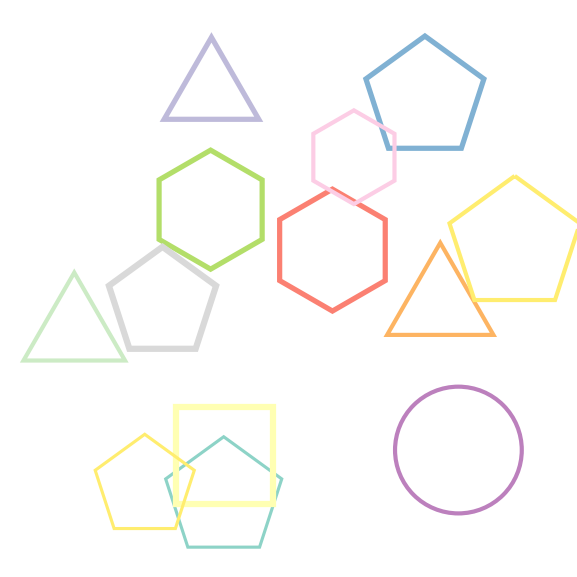[{"shape": "pentagon", "thickness": 1.5, "radius": 0.53, "center": [0.387, 0.137]}, {"shape": "square", "thickness": 3, "radius": 0.42, "center": [0.389, 0.211]}, {"shape": "triangle", "thickness": 2.5, "radius": 0.47, "center": [0.366, 0.84]}, {"shape": "hexagon", "thickness": 2.5, "radius": 0.53, "center": [0.576, 0.566]}, {"shape": "pentagon", "thickness": 2.5, "radius": 0.54, "center": [0.736, 0.829]}, {"shape": "triangle", "thickness": 2, "radius": 0.53, "center": [0.762, 0.472]}, {"shape": "hexagon", "thickness": 2.5, "radius": 0.52, "center": [0.365, 0.636]}, {"shape": "hexagon", "thickness": 2, "radius": 0.41, "center": [0.613, 0.727]}, {"shape": "pentagon", "thickness": 3, "radius": 0.49, "center": [0.281, 0.474]}, {"shape": "circle", "thickness": 2, "radius": 0.55, "center": [0.794, 0.22]}, {"shape": "triangle", "thickness": 2, "radius": 0.51, "center": [0.129, 0.426]}, {"shape": "pentagon", "thickness": 2, "radius": 0.59, "center": [0.891, 0.576]}, {"shape": "pentagon", "thickness": 1.5, "radius": 0.45, "center": [0.251, 0.157]}]